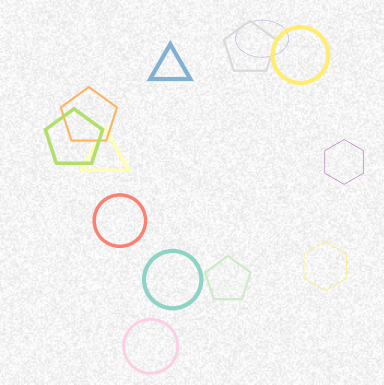[{"shape": "circle", "thickness": 3, "radius": 0.37, "center": [0.449, 0.274]}, {"shape": "triangle", "thickness": 2.5, "radius": 0.36, "center": [0.272, 0.594]}, {"shape": "oval", "thickness": 0.5, "radius": 0.34, "center": [0.681, 0.899]}, {"shape": "circle", "thickness": 2.5, "radius": 0.33, "center": [0.311, 0.427]}, {"shape": "triangle", "thickness": 3, "radius": 0.3, "center": [0.442, 0.825]}, {"shape": "pentagon", "thickness": 1.5, "radius": 0.38, "center": [0.231, 0.697]}, {"shape": "pentagon", "thickness": 2.5, "radius": 0.39, "center": [0.192, 0.639]}, {"shape": "circle", "thickness": 2, "radius": 0.35, "center": [0.391, 0.101]}, {"shape": "pentagon", "thickness": 1.5, "radius": 0.36, "center": [0.649, 0.874]}, {"shape": "hexagon", "thickness": 0.5, "radius": 0.29, "center": [0.894, 0.579]}, {"shape": "pentagon", "thickness": 1.5, "radius": 0.31, "center": [0.592, 0.273]}, {"shape": "circle", "thickness": 3, "radius": 0.36, "center": [0.78, 0.857]}, {"shape": "hexagon", "thickness": 0.5, "radius": 0.32, "center": [0.845, 0.309]}]